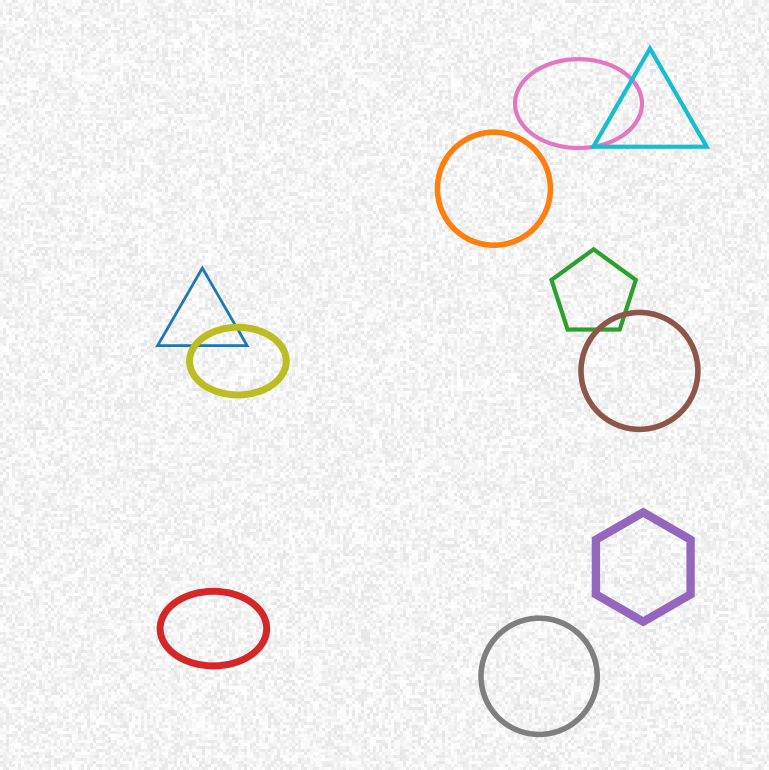[{"shape": "triangle", "thickness": 1, "radius": 0.34, "center": [0.263, 0.585]}, {"shape": "circle", "thickness": 2, "radius": 0.37, "center": [0.641, 0.755]}, {"shape": "pentagon", "thickness": 1.5, "radius": 0.29, "center": [0.771, 0.619]}, {"shape": "oval", "thickness": 2.5, "radius": 0.35, "center": [0.277, 0.184]}, {"shape": "hexagon", "thickness": 3, "radius": 0.35, "center": [0.835, 0.264]}, {"shape": "circle", "thickness": 2, "radius": 0.38, "center": [0.83, 0.518]}, {"shape": "oval", "thickness": 1.5, "radius": 0.41, "center": [0.751, 0.865]}, {"shape": "circle", "thickness": 2, "radius": 0.38, "center": [0.7, 0.122]}, {"shape": "oval", "thickness": 2.5, "radius": 0.31, "center": [0.309, 0.531]}, {"shape": "triangle", "thickness": 1.5, "radius": 0.42, "center": [0.844, 0.852]}]